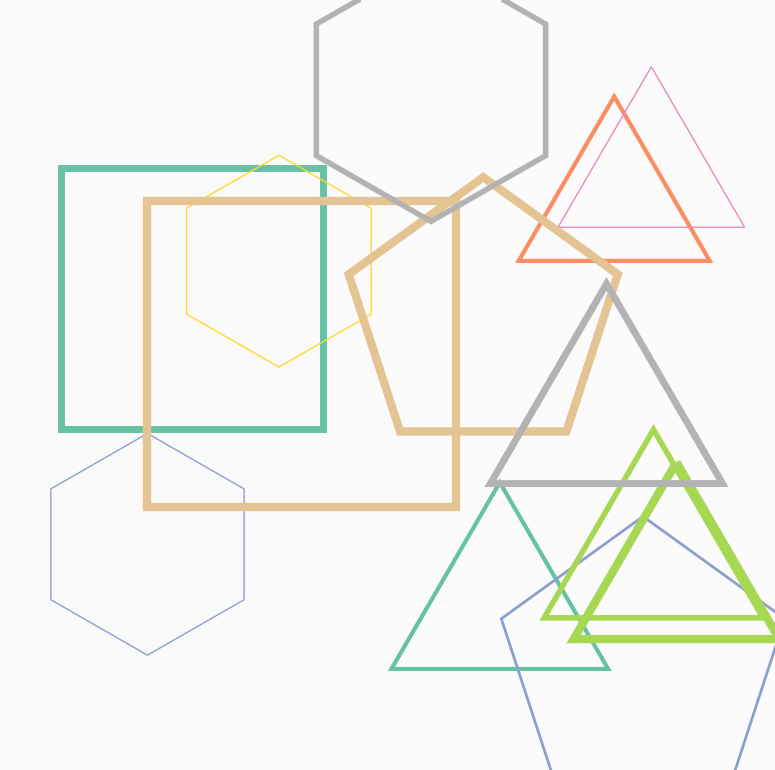[{"shape": "triangle", "thickness": 1.5, "radius": 0.81, "center": [0.645, 0.212]}, {"shape": "square", "thickness": 2.5, "radius": 0.85, "center": [0.247, 0.612]}, {"shape": "triangle", "thickness": 1.5, "radius": 0.71, "center": [0.793, 0.732]}, {"shape": "hexagon", "thickness": 0.5, "radius": 0.72, "center": [0.19, 0.293]}, {"shape": "pentagon", "thickness": 1, "radius": 0.96, "center": [0.83, 0.137]}, {"shape": "triangle", "thickness": 0.5, "radius": 0.69, "center": [0.84, 0.774]}, {"shape": "triangle", "thickness": 2, "radius": 0.82, "center": [0.843, 0.279]}, {"shape": "triangle", "thickness": 3, "radius": 0.77, "center": [0.873, 0.247]}, {"shape": "hexagon", "thickness": 0.5, "radius": 0.69, "center": [0.36, 0.661]}, {"shape": "pentagon", "thickness": 3, "radius": 0.91, "center": [0.624, 0.587]}, {"shape": "square", "thickness": 3, "radius": 1.0, "center": [0.389, 0.54]}, {"shape": "hexagon", "thickness": 2, "radius": 0.85, "center": [0.556, 0.883]}, {"shape": "triangle", "thickness": 2.5, "radius": 0.86, "center": [0.783, 0.458]}]